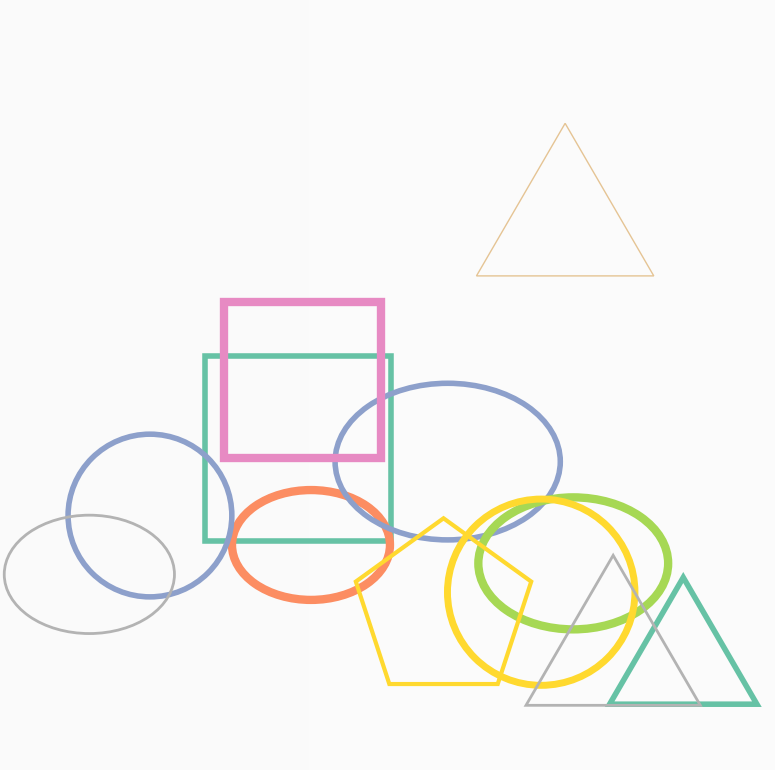[{"shape": "square", "thickness": 2, "radius": 0.6, "center": [0.384, 0.417]}, {"shape": "triangle", "thickness": 2, "radius": 0.55, "center": [0.882, 0.14]}, {"shape": "oval", "thickness": 3, "radius": 0.51, "center": [0.401, 0.292]}, {"shape": "circle", "thickness": 2, "radius": 0.53, "center": [0.193, 0.33]}, {"shape": "oval", "thickness": 2, "radius": 0.73, "center": [0.578, 0.401]}, {"shape": "square", "thickness": 3, "radius": 0.5, "center": [0.39, 0.506]}, {"shape": "oval", "thickness": 3, "radius": 0.61, "center": [0.74, 0.268]}, {"shape": "circle", "thickness": 2.5, "radius": 0.6, "center": [0.698, 0.231]}, {"shape": "pentagon", "thickness": 1.5, "radius": 0.59, "center": [0.572, 0.208]}, {"shape": "triangle", "thickness": 0.5, "radius": 0.66, "center": [0.729, 0.708]}, {"shape": "oval", "thickness": 1, "radius": 0.55, "center": [0.115, 0.254]}, {"shape": "triangle", "thickness": 1, "radius": 0.65, "center": [0.791, 0.149]}]